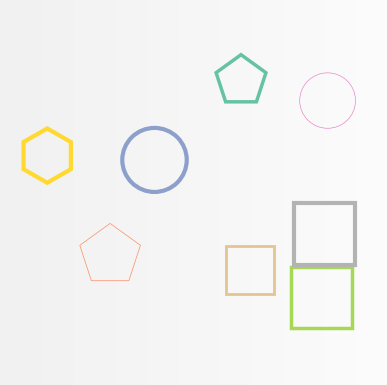[{"shape": "pentagon", "thickness": 2.5, "radius": 0.34, "center": [0.622, 0.79]}, {"shape": "pentagon", "thickness": 0.5, "radius": 0.41, "center": [0.284, 0.337]}, {"shape": "circle", "thickness": 3, "radius": 0.42, "center": [0.399, 0.585]}, {"shape": "circle", "thickness": 0.5, "radius": 0.36, "center": [0.845, 0.739]}, {"shape": "square", "thickness": 2.5, "radius": 0.4, "center": [0.83, 0.228]}, {"shape": "hexagon", "thickness": 3, "radius": 0.35, "center": [0.122, 0.596]}, {"shape": "square", "thickness": 2, "radius": 0.31, "center": [0.645, 0.298]}, {"shape": "square", "thickness": 3, "radius": 0.4, "center": [0.837, 0.392]}]